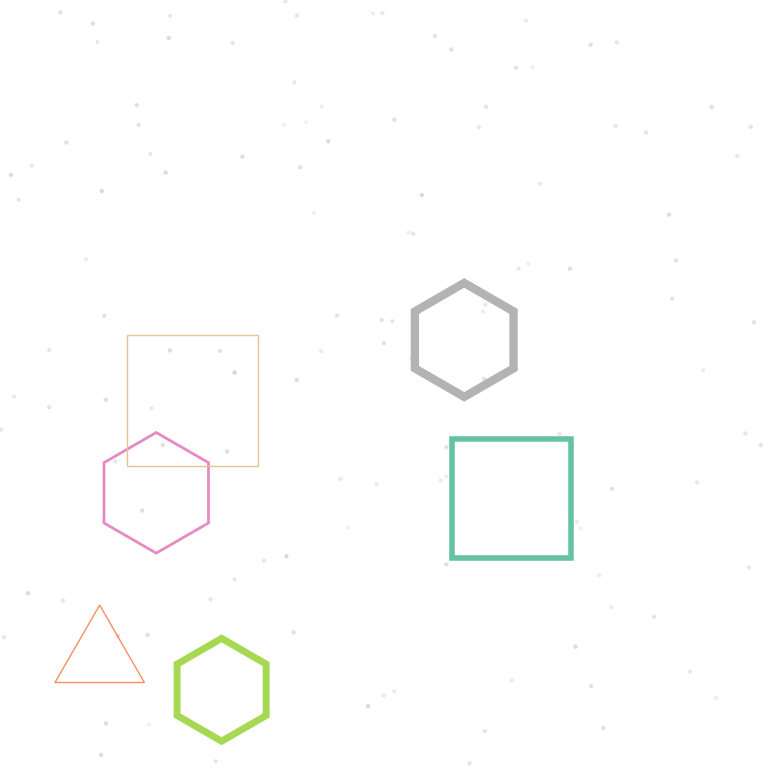[{"shape": "square", "thickness": 2, "radius": 0.39, "center": [0.664, 0.353]}, {"shape": "triangle", "thickness": 0.5, "radius": 0.34, "center": [0.129, 0.147]}, {"shape": "hexagon", "thickness": 1, "radius": 0.39, "center": [0.203, 0.36]}, {"shape": "hexagon", "thickness": 2.5, "radius": 0.33, "center": [0.288, 0.104]}, {"shape": "square", "thickness": 0.5, "radius": 0.43, "center": [0.25, 0.48]}, {"shape": "hexagon", "thickness": 3, "radius": 0.37, "center": [0.603, 0.559]}]